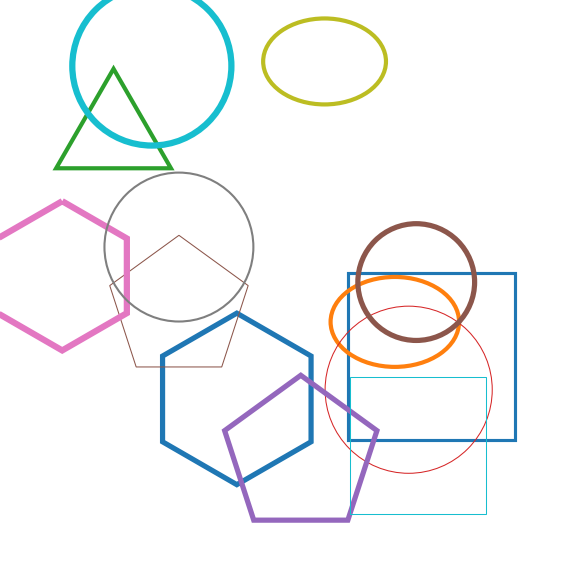[{"shape": "hexagon", "thickness": 2.5, "radius": 0.74, "center": [0.41, 0.308]}, {"shape": "square", "thickness": 1.5, "radius": 0.72, "center": [0.747, 0.382]}, {"shape": "oval", "thickness": 2, "radius": 0.56, "center": [0.684, 0.442]}, {"shape": "triangle", "thickness": 2, "radius": 0.57, "center": [0.197, 0.765]}, {"shape": "circle", "thickness": 0.5, "radius": 0.72, "center": [0.708, 0.324]}, {"shape": "pentagon", "thickness": 2.5, "radius": 0.69, "center": [0.521, 0.211]}, {"shape": "pentagon", "thickness": 0.5, "radius": 0.63, "center": [0.31, 0.466]}, {"shape": "circle", "thickness": 2.5, "radius": 0.51, "center": [0.721, 0.511]}, {"shape": "hexagon", "thickness": 3, "radius": 0.65, "center": [0.108, 0.522]}, {"shape": "circle", "thickness": 1, "radius": 0.64, "center": [0.31, 0.571]}, {"shape": "oval", "thickness": 2, "radius": 0.53, "center": [0.562, 0.893]}, {"shape": "square", "thickness": 0.5, "radius": 0.59, "center": [0.724, 0.228]}, {"shape": "circle", "thickness": 3, "radius": 0.69, "center": [0.263, 0.885]}]